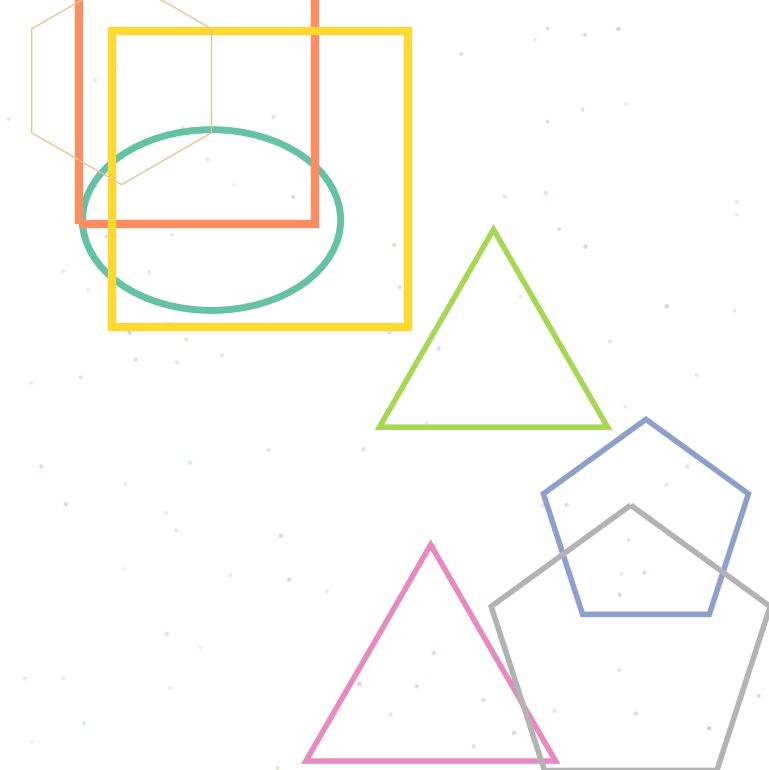[{"shape": "oval", "thickness": 2.5, "radius": 0.84, "center": [0.275, 0.714]}, {"shape": "square", "thickness": 3, "radius": 0.77, "center": [0.256, 0.863]}, {"shape": "pentagon", "thickness": 2, "radius": 0.7, "center": [0.839, 0.315]}, {"shape": "triangle", "thickness": 2, "radius": 0.94, "center": [0.559, 0.105]}, {"shape": "triangle", "thickness": 2, "radius": 0.86, "center": [0.641, 0.531]}, {"shape": "square", "thickness": 3, "radius": 0.96, "center": [0.338, 0.768]}, {"shape": "hexagon", "thickness": 0.5, "radius": 0.67, "center": [0.158, 0.895]}, {"shape": "pentagon", "thickness": 2, "radius": 0.95, "center": [0.819, 0.153]}]